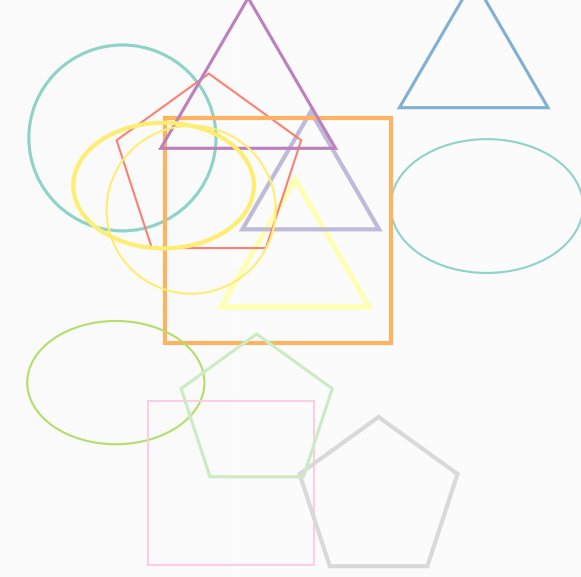[{"shape": "oval", "thickness": 1, "radius": 0.83, "center": [0.837, 0.642]}, {"shape": "circle", "thickness": 1.5, "radius": 0.8, "center": [0.211, 0.76]}, {"shape": "triangle", "thickness": 2.5, "radius": 0.74, "center": [0.508, 0.541]}, {"shape": "triangle", "thickness": 2, "radius": 0.68, "center": [0.535, 0.67]}, {"shape": "pentagon", "thickness": 1, "radius": 0.83, "center": [0.359, 0.705]}, {"shape": "triangle", "thickness": 1.5, "radius": 0.74, "center": [0.815, 0.886]}, {"shape": "square", "thickness": 2, "radius": 0.97, "center": [0.479, 0.6]}, {"shape": "oval", "thickness": 1, "radius": 0.76, "center": [0.199, 0.337]}, {"shape": "square", "thickness": 1, "radius": 0.71, "center": [0.397, 0.162]}, {"shape": "pentagon", "thickness": 2, "radius": 0.71, "center": [0.651, 0.134]}, {"shape": "triangle", "thickness": 1.5, "radius": 0.87, "center": [0.427, 0.829]}, {"shape": "pentagon", "thickness": 1.5, "radius": 0.68, "center": [0.442, 0.284]}, {"shape": "oval", "thickness": 2, "radius": 0.78, "center": [0.281, 0.678]}, {"shape": "circle", "thickness": 1, "radius": 0.73, "center": [0.329, 0.636]}]